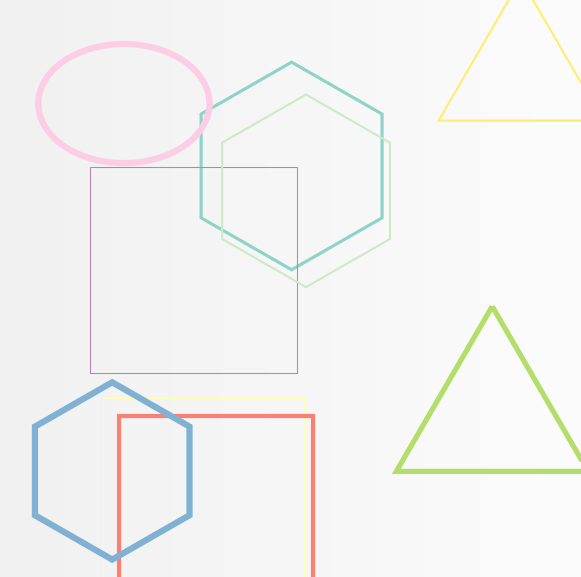[{"shape": "hexagon", "thickness": 1.5, "radius": 0.9, "center": [0.502, 0.712]}, {"shape": "square", "thickness": 0.5, "radius": 0.87, "center": [0.35, 0.137]}, {"shape": "square", "thickness": 2, "radius": 0.84, "center": [0.372, 0.111]}, {"shape": "hexagon", "thickness": 3, "radius": 0.77, "center": [0.193, 0.184]}, {"shape": "triangle", "thickness": 2.5, "radius": 0.95, "center": [0.847, 0.278]}, {"shape": "oval", "thickness": 3, "radius": 0.74, "center": [0.213, 0.82]}, {"shape": "square", "thickness": 0.5, "radius": 0.89, "center": [0.333, 0.531]}, {"shape": "hexagon", "thickness": 1, "radius": 0.83, "center": [0.527, 0.669]}, {"shape": "triangle", "thickness": 1, "radius": 0.82, "center": [0.896, 0.872]}]